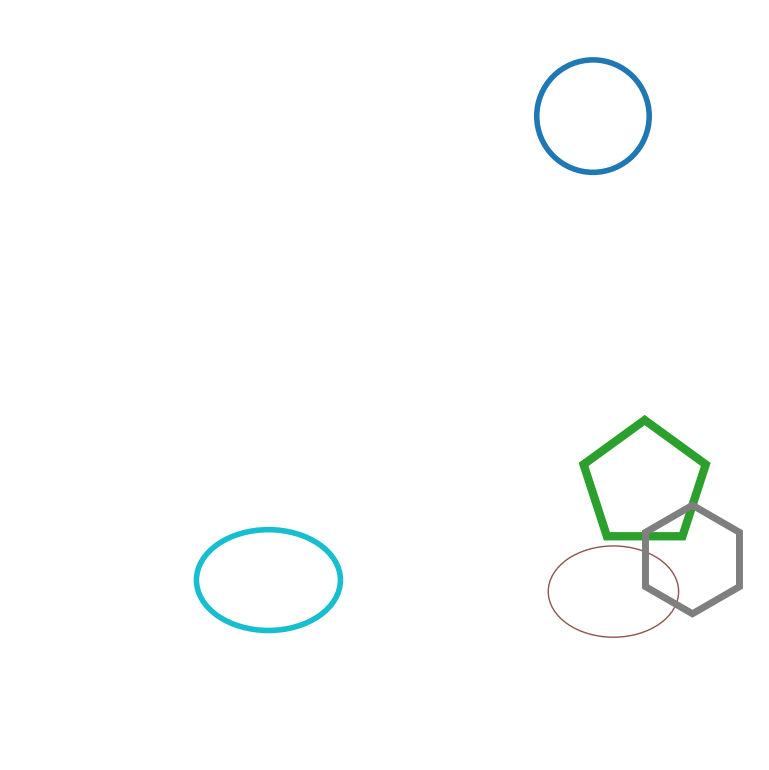[{"shape": "circle", "thickness": 2, "radius": 0.37, "center": [0.77, 0.849]}, {"shape": "pentagon", "thickness": 3, "radius": 0.42, "center": [0.837, 0.371]}, {"shape": "oval", "thickness": 0.5, "radius": 0.42, "center": [0.797, 0.232]}, {"shape": "hexagon", "thickness": 2.5, "radius": 0.35, "center": [0.899, 0.273]}, {"shape": "oval", "thickness": 2, "radius": 0.47, "center": [0.349, 0.247]}]